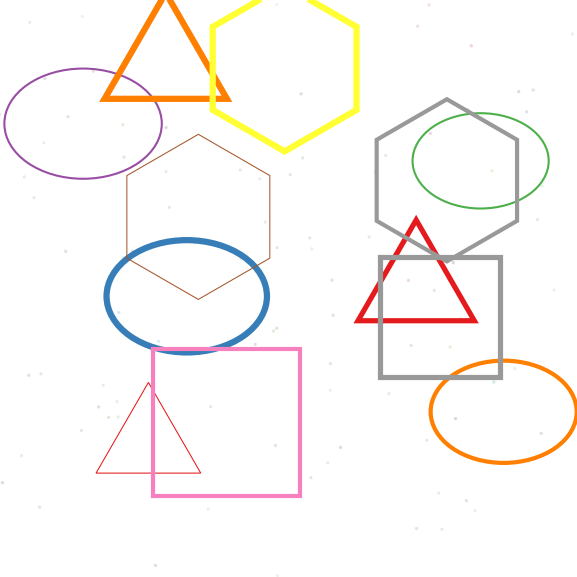[{"shape": "triangle", "thickness": 2.5, "radius": 0.58, "center": [0.721, 0.502]}, {"shape": "triangle", "thickness": 0.5, "radius": 0.52, "center": [0.257, 0.232]}, {"shape": "oval", "thickness": 3, "radius": 0.69, "center": [0.323, 0.486]}, {"shape": "oval", "thickness": 1, "radius": 0.59, "center": [0.832, 0.721]}, {"shape": "oval", "thickness": 1, "radius": 0.68, "center": [0.144, 0.785]}, {"shape": "oval", "thickness": 2, "radius": 0.63, "center": [0.872, 0.286]}, {"shape": "triangle", "thickness": 3, "radius": 0.61, "center": [0.287, 0.889]}, {"shape": "hexagon", "thickness": 3, "radius": 0.72, "center": [0.493, 0.881]}, {"shape": "hexagon", "thickness": 0.5, "radius": 0.71, "center": [0.343, 0.624]}, {"shape": "square", "thickness": 2, "radius": 0.63, "center": [0.392, 0.268]}, {"shape": "square", "thickness": 2.5, "radius": 0.52, "center": [0.762, 0.45]}, {"shape": "hexagon", "thickness": 2, "radius": 0.7, "center": [0.774, 0.687]}]